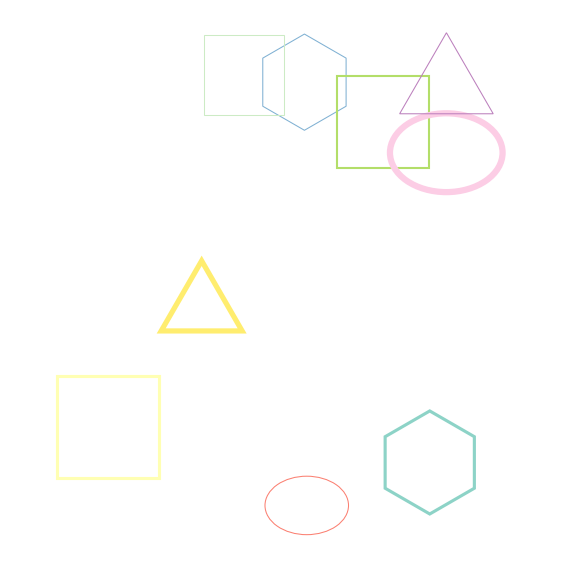[{"shape": "hexagon", "thickness": 1.5, "radius": 0.45, "center": [0.744, 0.198]}, {"shape": "square", "thickness": 1.5, "radius": 0.44, "center": [0.187, 0.26]}, {"shape": "oval", "thickness": 0.5, "radius": 0.36, "center": [0.531, 0.124]}, {"shape": "hexagon", "thickness": 0.5, "radius": 0.42, "center": [0.527, 0.857]}, {"shape": "square", "thickness": 1, "radius": 0.4, "center": [0.664, 0.788]}, {"shape": "oval", "thickness": 3, "radius": 0.49, "center": [0.773, 0.735]}, {"shape": "triangle", "thickness": 0.5, "radius": 0.47, "center": [0.773, 0.849]}, {"shape": "square", "thickness": 0.5, "radius": 0.35, "center": [0.422, 0.87]}, {"shape": "triangle", "thickness": 2.5, "radius": 0.4, "center": [0.349, 0.467]}]